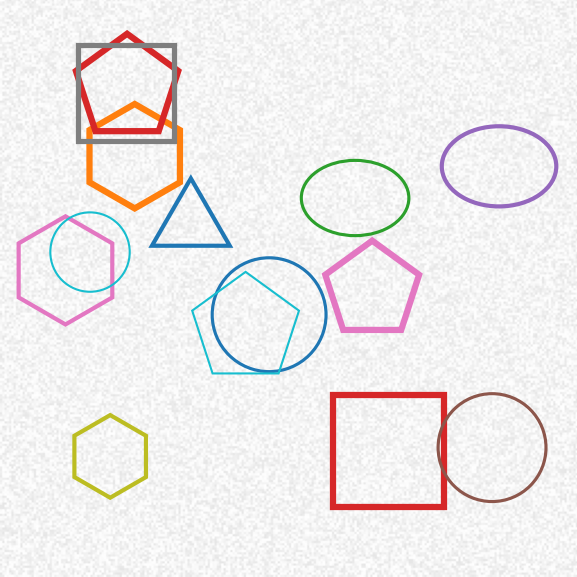[{"shape": "circle", "thickness": 1.5, "radius": 0.49, "center": [0.466, 0.454]}, {"shape": "triangle", "thickness": 2, "radius": 0.39, "center": [0.33, 0.612]}, {"shape": "hexagon", "thickness": 3, "radius": 0.45, "center": [0.233, 0.729]}, {"shape": "oval", "thickness": 1.5, "radius": 0.47, "center": [0.615, 0.656]}, {"shape": "square", "thickness": 3, "radius": 0.48, "center": [0.673, 0.218]}, {"shape": "pentagon", "thickness": 3, "radius": 0.47, "center": [0.22, 0.847]}, {"shape": "oval", "thickness": 2, "radius": 0.5, "center": [0.864, 0.711]}, {"shape": "circle", "thickness": 1.5, "radius": 0.47, "center": [0.852, 0.224]}, {"shape": "pentagon", "thickness": 3, "radius": 0.43, "center": [0.644, 0.497]}, {"shape": "hexagon", "thickness": 2, "radius": 0.47, "center": [0.113, 0.531]}, {"shape": "square", "thickness": 2.5, "radius": 0.42, "center": [0.218, 0.838]}, {"shape": "hexagon", "thickness": 2, "radius": 0.36, "center": [0.191, 0.209]}, {"shape": "circle", "thickness": 1, "radius": 0.34, "center": [0.156, 0.563]}, {"shape": "pentagon", "thickness": 1, "radius": 0.49, "center": [0.425, 0.431]}]